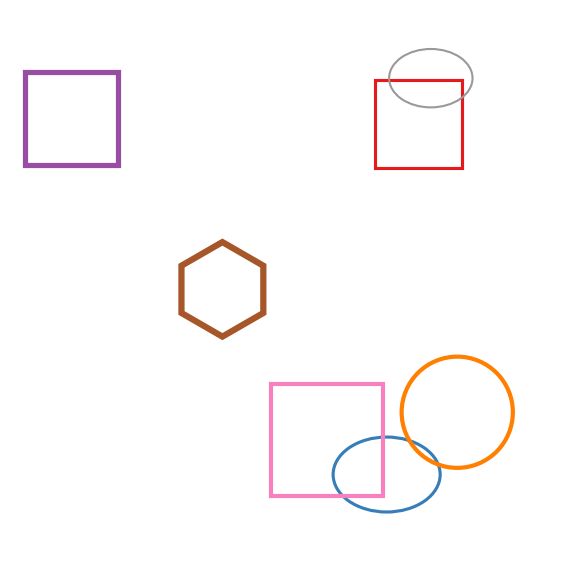[{"shape": "square", "thickness": 1.5, "radius": 0.38, "center": [0.725, 0.785]}, {"shape": "oval", "thickness": 1.5, "radius": 0.46, "center": [0.67, 0.177]}, {"shape": "square", "thickness": 2.5, "radius": 0.4, "center": [0.124, 0.794]}, {"shape": "circle", "thickness": 2, "radius": 0.48, "center": [0.792, 0.285]}, {"shape": "hexagon", "thickness": 3, "radius": 0.41, "center": [0.385, 0.498]}, {"shape": "square", "thickness": 2, "radius": 0.49, "center": [0.566, 0.237]}, {"shape": "oval", "thickness": 1, "radius": 0.36, "center": [0.746, 0.864]}]